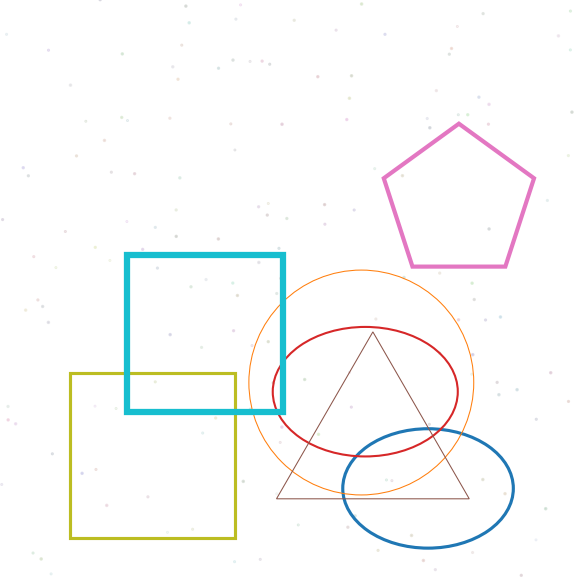[{"shape": "oval", "thickness": 1.5, "radius": 0.74, "center": [0.741, 0.153]}, {"shape": "circle", "thickness": 0.5, "radius": 0.97, "center": [0.626, 0.337]}, {"shape": "oval", "thickness": 1, "radius": 0.8, "center": [0.632, 0.321]}, {"shape": "triangle", "thickness": 0.5, "radius": 0.96, "center": [0.646, 0.232]}, {"shape": "pentagon", "thickness": 2, "radius": 0.68, "center": [0.795, 0.648]}, {"shape": "square", "thickness": 1.5, "radius": 0.72, "center": [0.264, 0.21]}, {"shape": "square", "thickness": 3, "radius": 0.68, "center": [0.354, 0.422]}]